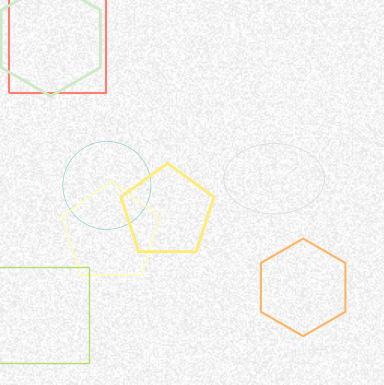[{"shape": "circle", "thickness": 0.5, "radius": 0.57, "center": [0.278, 0.519]}, {"shape": "pentagon", "thickness": 1, "radius": 0.67, "center": [0.288, 0.395]}, {"shape": "square", "thickness": 1.5, "radius": 0.63, "center": [0.15, 0.883]}, {"shape": "hexagon", "thickness": 1.5, "radius": 0.63, "center": [0.787, 0.254]}, {"shape": "square", "thickness": 1, "radius": 0.62, "center": [0.106, 0.182]}, {"shape": "oval", "thickness": 0.5, "radius": 0.65, "center": [0.712, 0.536]}, {"shape": "hexagon", "thickness": 2, "radius": 0.74, "center": [0.132, 0.899]}, {"shape": "pentagon", "thickness": 2, "radius": 0.63, "center": [0.435, 0.449]}]